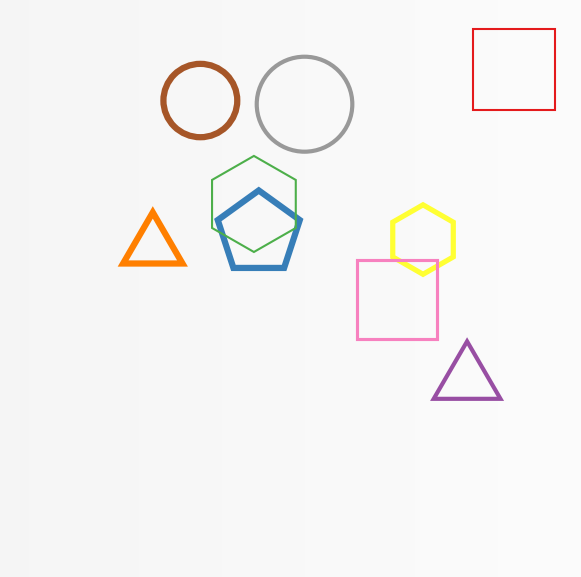[{"shape": "square", "thickness": 1, "radius": 0.35, "center": [0.884, 0.879]}, {"shape": "pentagon", "thickness": 3, "radius": 0.37, "center": [0.445, 0.595]}, {"shape": "hexagon", "thickness": 1, "radius": 0.42, "center": [0.437, 0.646]}, {"shape": "triangle", "thickness": 2, "radius": 0.33, "center": [0.804, 0.342]}, {"shape": "triangle", "thickness": 3, "radius": 0.29, "center": [0.263, 0.572]}, {"shape": "hexagon", "thickness": 2.5, "radius": 0.3, "center": [0.728, 0.584]}, {"shape": "circle", "thickness": 3, "radius": 0.32, "center": [0.345, 0.825]}, {"shape": "square", "thickness": 1.5, "radius": 0.34, "center": [0.684, 0.48]}, {"shape": "circle", "thickness": 2, "radius": 0.41, "center": [0.524, 0.819]}]